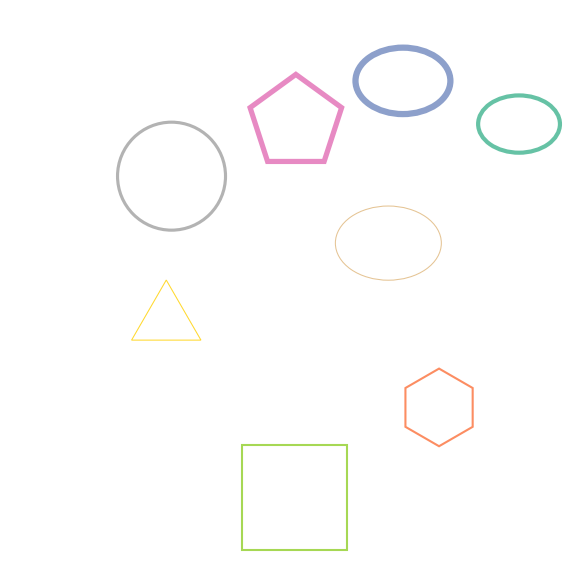[{"shape": "oval", "thickness": 2, "radius": 0.35, "center": [0.899, 0.784]}, {"shape": "hexagon", "thickness": 1, "radius": 0.34, "center": [0.76, 0.294]}, {"shape": "oval", "thickness": 3, "radius": 0.41, "center": [0.698, 0.859]}, {"shape": "pentagon", "thickness": 2.5, "radius": 0.42, "center": [0.512, 0.787]}, {"shape": "square", "thickness": 1, "radius": 0.45, "center": [0.511, 0.138]}, {"shape": "triangle", "thickness": 0.5, "radius": 0.35, "center": [0.288, 0.445]}, {"shape": "oval", "thickness": 0.5, "radius": 0.46, "center": [0.672, 0.578]}, {"shape": "circle", "thickness": 1.5, "radius": 0.47, "center": [0.297, 0.694]}]